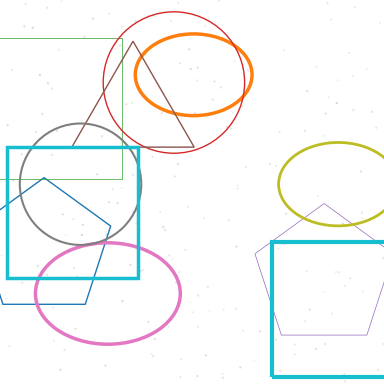[{"shape": "pentagon", "thickness": 1, "radius": 0.91, "center": [0.115, 0.357]}, {"shape": "oval", "thickness": 2.5, "radius": 0.76, "center": [0.503, 0.806]}, {"shape": "square", "thickness": 0.5, "radius": 0.91, "center": [0.134, 0.719]}, {"shape": "circle", "thickness": 1, "radius": 0.92, "center": [0.452, 0.786]}, {"shape": "pentagon", "thickness": 0.5, "radius": 0.94, "center": [0.842, 0.283]}, {"shape": "triangle", "thickness": 1, "radius": 0.92, "center": [0.345, 0.71]}, {"shape": "oval", "thickness": 2.5, "radius": 0.94, "center": [0.28, 0.238]}, {"shape": "circle", "thickness": 1.5, "radius": 0.79, "center": [0.209, 0.522]}, {"shape": "oval", "thickness": 2, "radius": 0.77, "center": [0.878, 0.522]}, {"shape": "square", "thickness": 2.5, "radius": 0.85, "center": [0.188, 0.448]}, {"shape": "square", "thickness": 3, "radius": 0.88, "center": [0.882, 0.196]}]